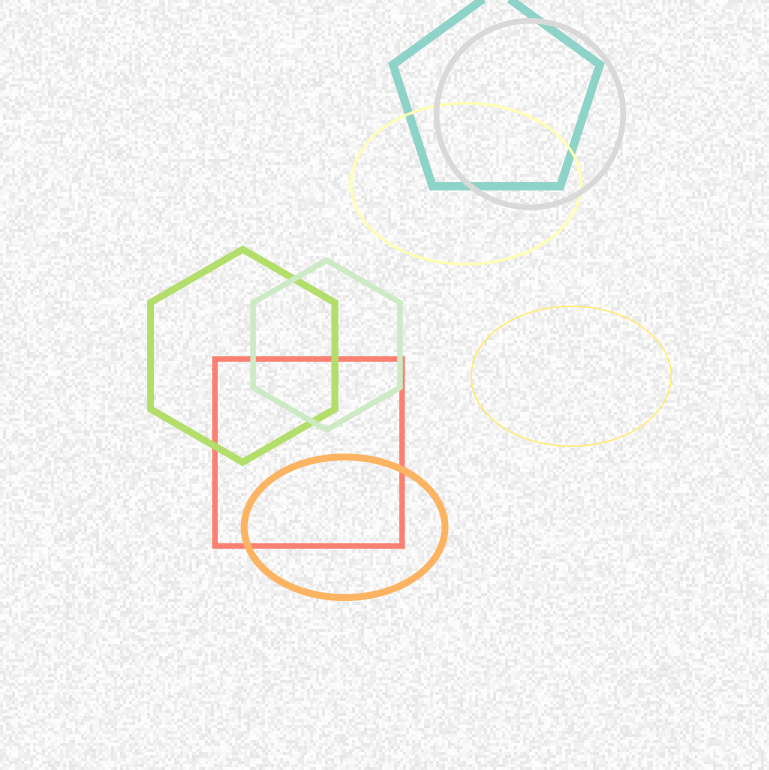[{"shape": "pentagon", "thickness": 3, "radius": 0.71, "center": [0.645, 0.872]}, {"shape": "oval", "thickness": 1, "radius": 0.75, "center": [0.605, 0.761]}, {"shape": "square", "thickness": 2, "radius": 0.61, "center": [0.401, 0.413]}, {"shape": "oval", "thickness": 2.5, "radius": 0.65, "center": [0.448, 0.315]}, {"shape": "hexagon", "thickness": 2.5, "radius": 0.69, "center": [0.315, 0.538]}, {"shape": "circle", "thickness": 2, "radius": 0.61, "center": [0.688, 0.852]}, {"shape": "hexagon", "thickness": 2, "radius": 0.55, "center": [0.424, 0.552]}, {"shape": "oval", "thickness": 0.5, "radius": 0.65, "center": [0.742, 0.511]}]